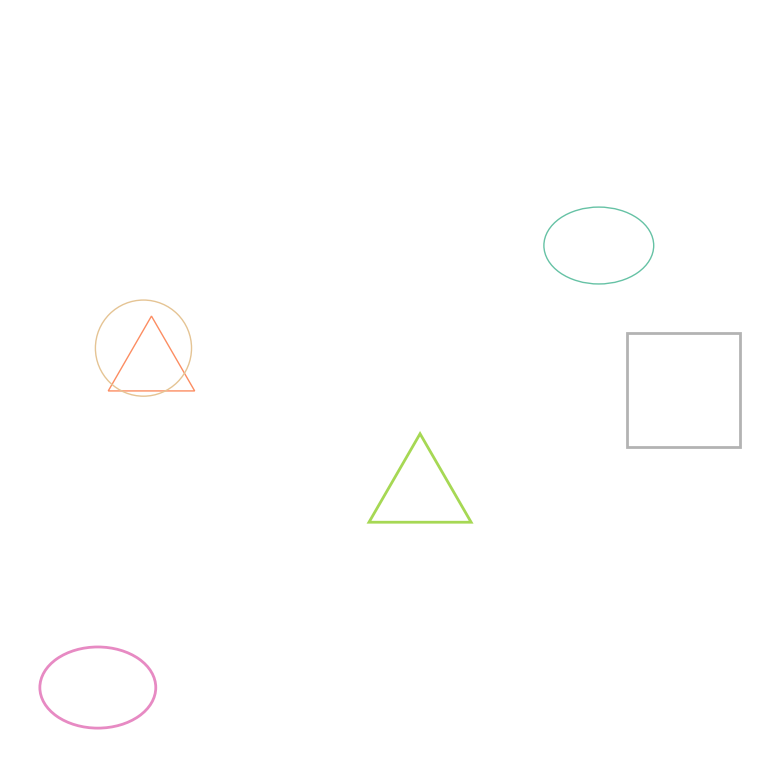[{"shape": "oval", "thickness": 0.5, "radius": 0.36, "center": [0.778, 0.681]}, {"shape": "triangle", "thickness": 0.5, "radius": 0.32, "center": [0.197, 0.525]}, {"shape": "oval", "thickness": 1, "radius": 0.38, "center": [0.127, 0.107]}, {"shape": "triangle", "thickness": 1, "radius": 0.38, "center": [0.546, 0.36]}, {"shape": "circle", "thickness": 0.5, "radius": 0.31, "center": [0.186, 0.548]}, {"shape": "square", "thickness": 1, "radius": 0.37, "center": [0.888, 0.494]}]